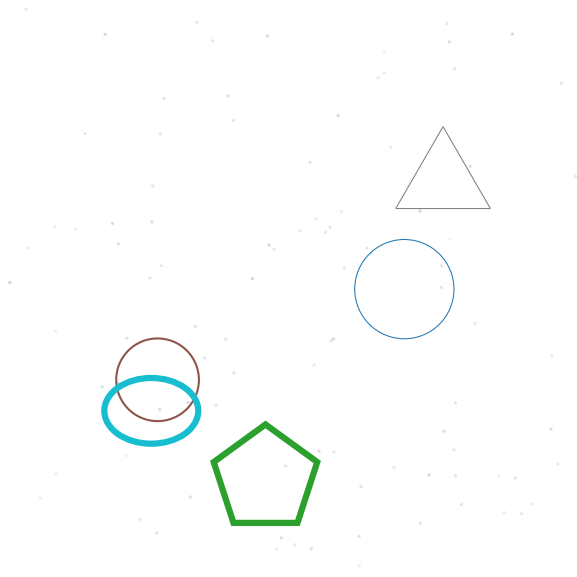[{"shape": "circle", "thickness": 0.5, "radius": 0.43, "center": [0.7, 0.498]}, {"shape": "pentagon", "thickness": 3, "radius": 0.47, "center": [0.46, 0.17]}, {"shape": "circle", "thickness": 1, "radius": 0.36, "center": [0.273, 0.342]}, {"shape": "triangle", "thickness": 0.5, "radius": 0.47, "center": [0.767, 0.685]}, {"shape": "oval", "thickness": 3, "radius": 0.41, "center": [0.262, 0.288]}]